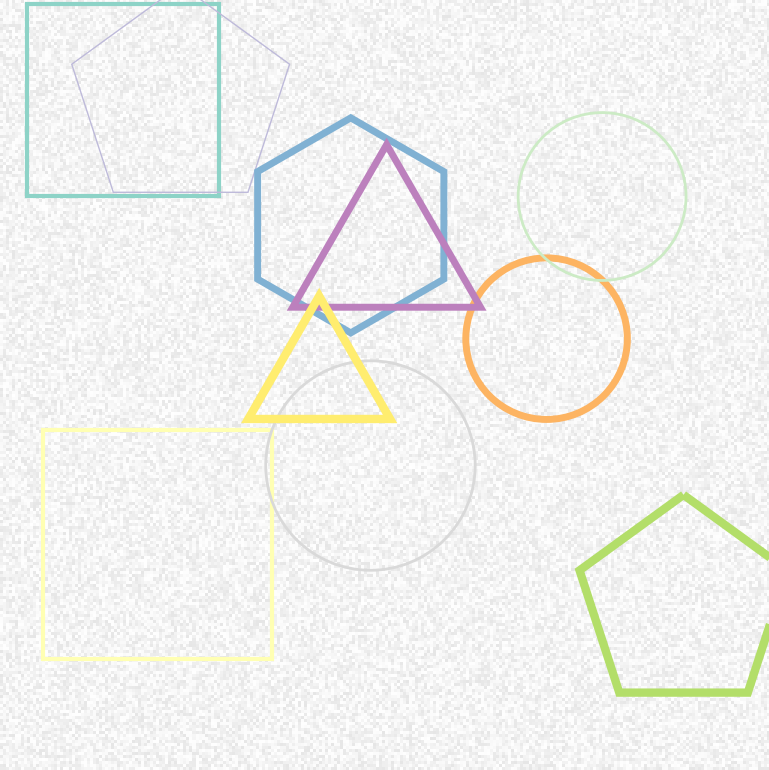[{"shape": "square", "thickness": 1.5, "radius": 0.62, "center": [0.16, 0.871]}, {"shape": "square", "thickness": 1.5, "radius": 0.74, "center": [0.204, 0.293]}, {"shape": "pentagon", "thickness": 0.5, "radius": 0.74, "center": [0.235, 0.871]}, {"shape": "hexagon", "thickness": 2.5, "radius": 0.7, "center": [0.456, 0.707]}, {"shape": "circle", "thickness": 2.5, "radius": 0.52, "center": [0.71, 0.56]}, {"shape": "pentagon", "thickness": 3, "radius": 0.71, "center": [0.888, 0.215]}, {"shape": "circle", "thickness": 1, "radius": 0.68, "center": [0.481, 0.395]}, {"shape": "triangle", "thickness": 2.5, "radius": 0.7, "center": [0.502, 0.671]}, {"shape": "circle", "thickness": 1, "radius": 0.55, "center": [0.782, 0.745]}, {"shape": "triangle", "thickness": 3, "radius": 0.53, "center": [0.415, 0.509]}]